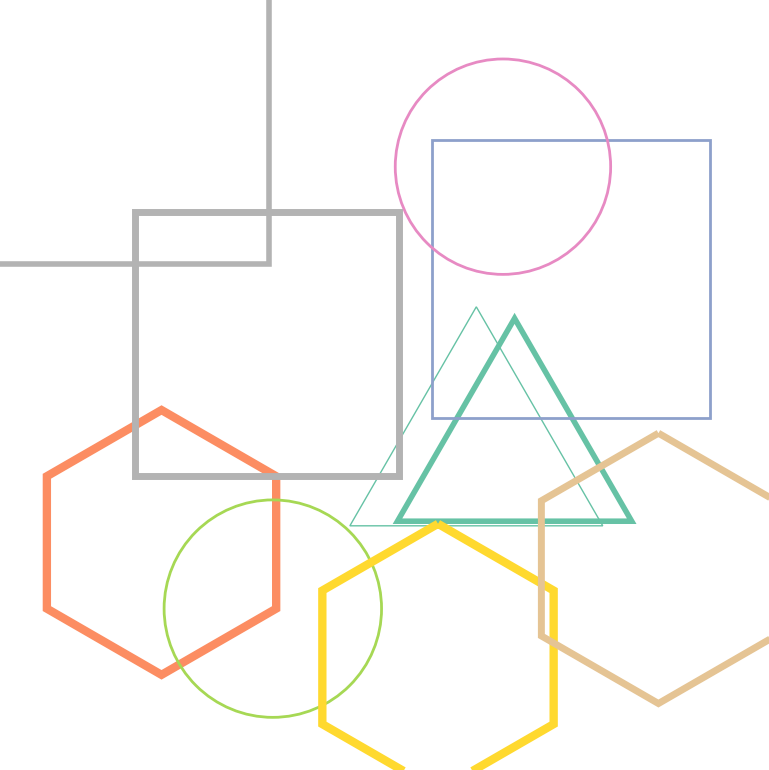[{"shape": "triangle", "thickness": 2, "radius": 0.88, "center": [0.668, 0.411]}, {"shape": "triangle", "thickness": 0.5, "radius": 0.95, "center": [0.619, 0.412]}, {"shape": "hexagon", "thickness": 3, "radius": 0.86, "center": [0.21, 0.296]}, {"shape": "square", "thickness": 1, "radius": 0.9, "center": [0.741, 0.638]}, {"shape": "circle", "thickness": 1, "radius": 0.7, "center": [0.653, 0.784]}, {"shape": "circle", "thickness": 1, "radius": 0.71, "center": [0.354, 0.21]}, {"shape": "hexagon", "thickness": 3, "radius": 0.87, "center": [0.569, 0.146]}, {"shape": "hexagon", "thickness": 2.5, "radius": 0.88, "center": [0.855, 0.262]}, {"shape": "square", "thickness": 2, "radius": 0.96, "center": [0.157, 0.85]}, {"shape": "square", "thickness": 2.5, "radius": 0.86, "center": [0.347, 0.553]}]